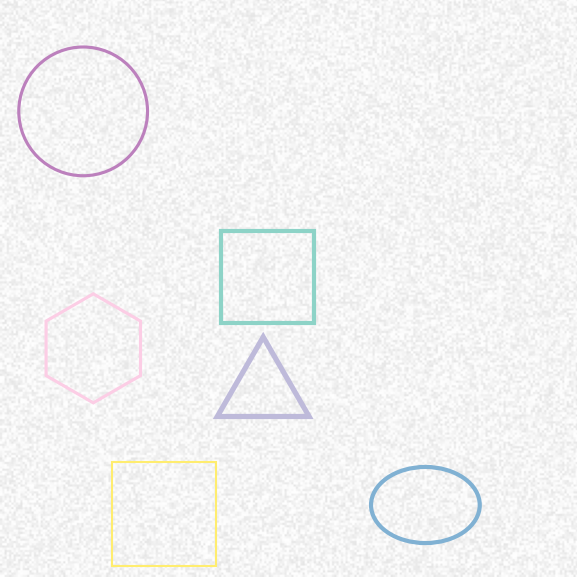[{"shape": "square", "thickness": 2, "radius": 0.4, "center": [0.463, 0.52]}, {"shape": "triangle", "thickness": 2.5, "radius": 0.46, "center": [0.456, 0.324]}, {"shape": "oval", "thickness": 2, "radius": 0.47, "center": [0.737, 0.125]}, {"shape": "hexagon", "thickness": 1.5, "radius": 0.47, "center": [0.162, 0.396]}, {"shape": "circle", "thickness": 1.5, "radius": 0.56, "center": [0.144, 0.806]}, {"shape": "square", "thickness": 1, "radius": 0.45, "center": [0.284, 0.109]}]